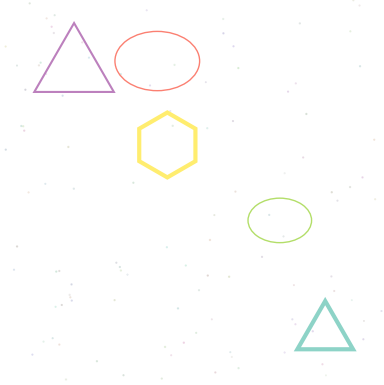[{"shape": "triangle", "thickness": 3, "radius": 0.42, "center": [0.845, 0.135]}, {"shape": "oval", "thickness": 1, "radius": 0.55, "center": [0.409, 0.841]}, {"shape": "oval", "thickness": 1, "radius": 0.41, "center": [0.727, 0.428]}, {"shape": "triangle", "thickness": 1.5, "radius": 0.6, "center": [0.192, 0.821]}, {"shape": "hexagon", "thickness": 3, "radius": 0.42, "center": [0.435, 0.623]}]